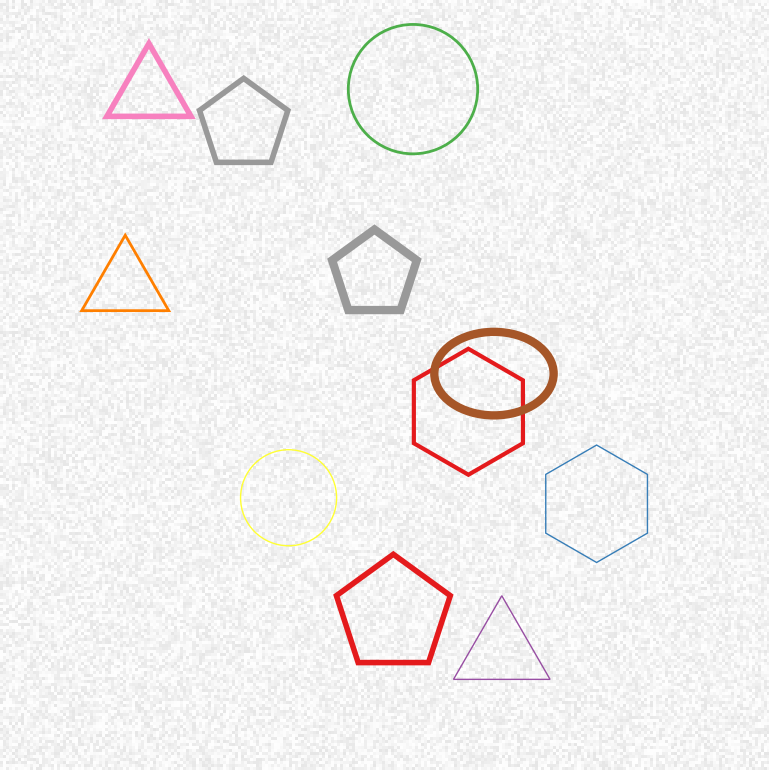[{"shape": "hexagon", "thickness": 1.5, "radius": 0.41, "center": [0.608, 0.465]}, {"shape": "pentagon", "thickness": 2, "radius": 0.39, "center": [0.511, 0.202]}, {"shape": "hexagon", "thickness": 0.5, "radius": 0.38, "center": [0.775, 0.346]}, {"shape": "circle", "thickness": 1, "radius": 0.42, "center": [0.536, 0.884]}, {"shape": "triangle", "thickness": 0.5, "radius": 0.36, "center": [0.652, 0.154]}, {"shape": "triangle", "thickness": 1, "radius": 0.33, "center": [0.163, 0.629]}, {"shape": "circle", "thickness": 0.5, "radius": 0.31, "center": [0.375, 0.354]}, {"shape": "oval", "thickness": 3, "radius": 0.39, "center": [0.642, 0.515]}, {"shape": "triangle", "thickness": 2, "radius": 0.32, "center": [0.193, 0.88]}, {"shape": "pentagon", "thickness": 2, "radius": 0.3, "center": [0.316, 0.838]}, {"shape": "pentagon", "thickness": 3, "radius": 0.29, "center": [0.486, 0.644]}]